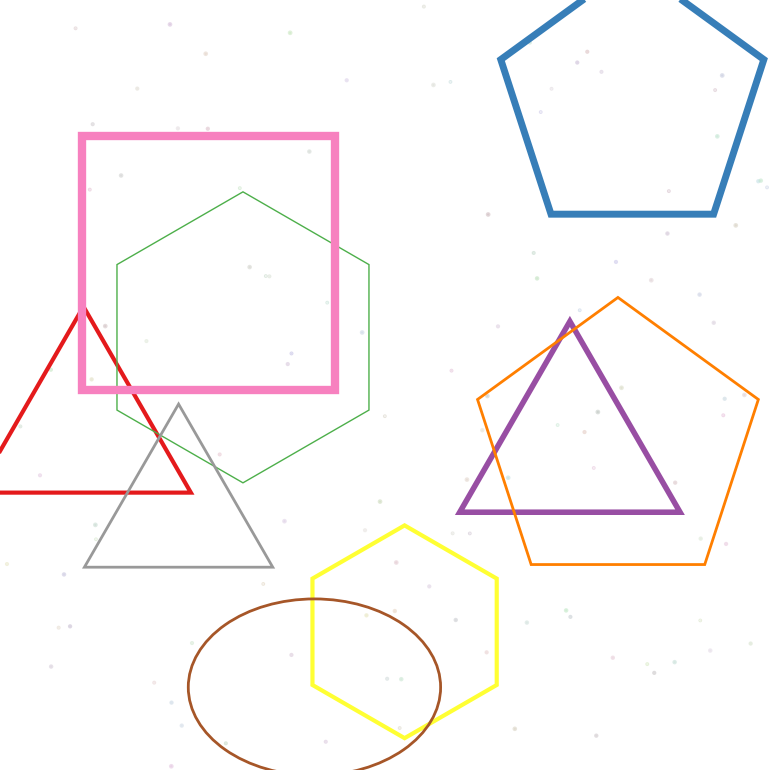[{"shape": "triangle", "thickness": 1.5, "radius": 0.81, "center": [0.108, 0.441]}, {"shape": "pentagon", "thickness": 2.5, "radius": 0.9, "center": [0.821, 0.867]}, {"shape": "hexagon", "thickness": 0.5, "radius": 0.94, "center": [0.316, 0.562]}, {"shape": "triangle", "thickness": 2, "radius": 0.83, "center": [0.74, 0.417]}, {"shape": "pentagon", "thickness": 1, "radius": 0.96, "center": [0.803, 0.422]}, {"shape": "hexagon", "thickness": 1.5, "radius": 0.69, "center": [0.525, 0.18]}, {"shape": "oval", "thickness": 1, "radius": 0.82, "center": [0.408, 0.107]}, {"shape": "square", "thickness": 3, "radius": 0.82, "center": [0.271, 0.658]}, {"shape": "triangle", "thickness": 1, "radius": 0.71, "center": [0.232, 0.334]}]